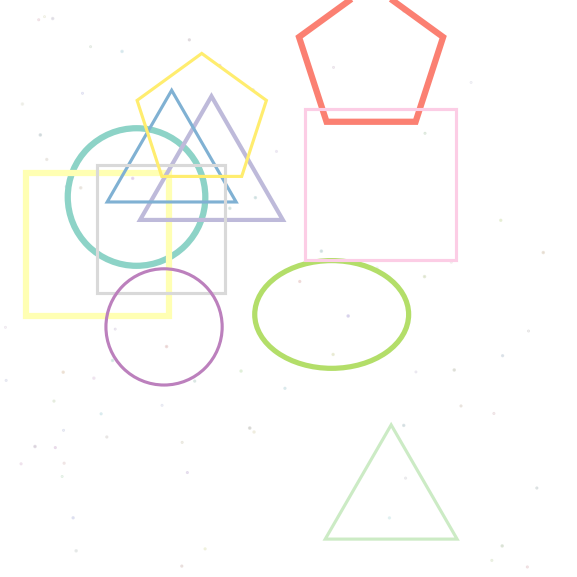[{"shape": "circle", "thickness": 3, "radius": 0.6, "center": [0.236, 0.658]}, {"shape": "square", "thickness": 3, "radius": 0.62, "center": [0.169, 0.576]}, {"shape": "triangle", "thickness": 2, "radius": 0.71, "center": [0.366, 0.69]}, {"shape": "pentagon", "thickness": 3, "radius": 0.66, "center": [0.643, 0.894]}, {"shape": "triangle", "thickness": 1.5, "radius": 0.64, "center": [0.297, 0.714]}, {"shape": "oval", "thickness": 2.5, "radius": 0.67, "center": [0.574, 0.455]}, {"shape": "square", "thickness": 1.5, "radius": 0.65, "center": [0.659, 0.68]}, {"shape": "square", "thickness": 1.5, "radius": 0.55, "center": [0.279, 0.602]}, {"shape": "circle", "thickness": 1.5, "radius": 0.5, "center": [0.284, 0.433]}, {"shape": "triangle", "thickness": 1.5, "radius": 0.66, "center": [0.677, 0.132]}, {"shape": "pentagon", "thickness": 1.5, "radius": 0.59, "center": [0.349, 0.789]}]